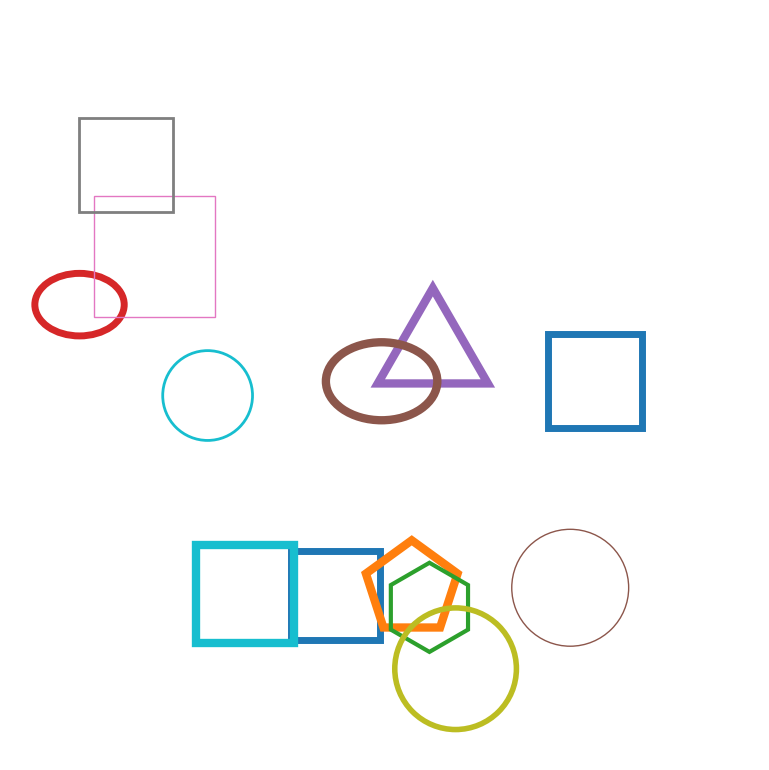[{"shape": "square", "thickness": 2.5, "radius": 0.31, "center": [0.773, 0.505]}, {"shape": "square", "thickness": 2.5, "radius": 0.29, "center": [0.436, 0.226]}, {"shape": "pentagon", "thickness": 3, "radius": 0.31, "center": [0.535, 0.236]}, {"shape": "hexagon", "thickness": 1.5, "radius": 0.29, "center": [0.558, 0.211]}, {"shape": "oval", "thickness": 2.5, "radius": 0.29, "center": [0.103, 0.604]}, {"shape": "triangle", "thickness": 3, "radius": 0.41, "center": [0.562, 0.543]}, {"shape": "circle", "thickness": 0.5, "radius": 0.38, "center": [0.741, 0.237]}, {"shape": "oval", "thickness": 3, "radius": 0.36, "center": [0.496, 0.505]}, {"shape": "square", "thickness": 0.5, "radius": 0.39, "center": [0.201, 0.667]}, {"shape": "square", "thickness": 1, "radius": 0.31, "center": [0.164, 0.786]}, {"shape": "circle", "thickness": 2, "radius": 0.39, "center": [0.592, 0.132]}, {"shape": "circle", "thickness": 1, "radius": 0.29, "center": [0.27, 0.486]}, {"shape": "square", "thickness": 3, "radius": 0.32, "center": [0.318, 0.229]}]